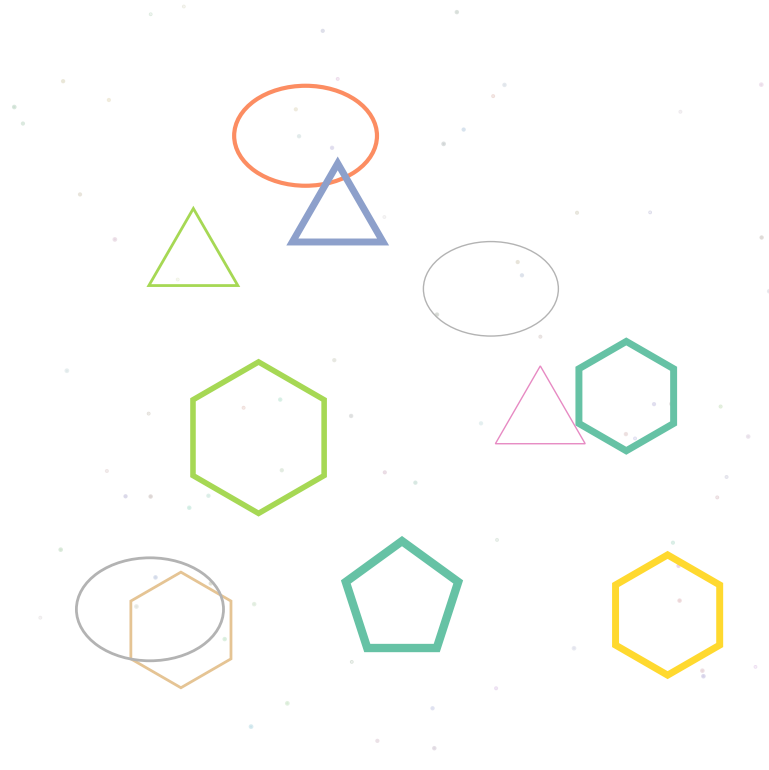[{"shape": "hexagon", "thickness": 2.5, "radius": 0.36, "center": [0.813, 0.486]}, {"shape": "pentagon", "thickness": 3, "radius": 0.38, "center": [0.522, 0.221]}, {"shape": "oval", "thickness": 1.5, "radius": 0.46, "center": [0.397, 0.824]}, {"shape": "triangle", "thickness": 2.5, "radius": 0.34, "center": [0.439, 0.72]}, {"shape": "triangle", "thickness": 0.5, "radius": 0.34, "center": [0.702, 0.457]}, {"shape": "hexagon", "thickness": 2, "radius": 0.49, "center": [0.336, 0.432]}, {"shape": "triangle", "thickness": 1, "radius": 0.33, "center": [0.251, 0.663]}, {"shape": "hexagon", "thickness": 2.5, "radius": 0.39, "center": [0.867, 0.201]}, {"shape": "hexagon", "thickness": 1, "radius": 0.38, "center": [0.235, 0.182]}, {"shape": "oval", "thickness": 0.5, "radius": 0.44, "center": [0.638, 0.625]}, {"shape": "oval", "thickness": 1, "radius": 0.48, "center": [0.195, 0.209]}]